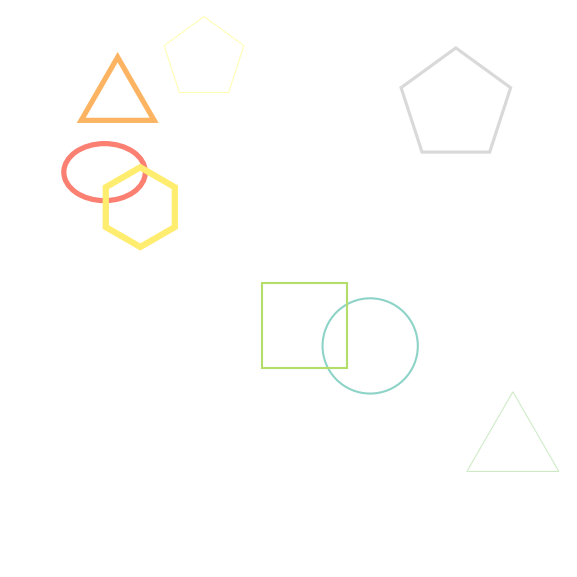[{"shape": "circle", "thickness": 1, "radius": 0.41, "center": [0.641, 0.4]}, {"shape": "pentagon", "thickness": 0.5, "radius": 0.36, "center": [0.353, 0.898]}, {"shape": "oval", "thickness": 2.5, "radius": 0.35, "center": [0.181, 0.701]}, {"shape": "triangle", "thickness": 2.5, "radius": 0.36, "center": [0.204, 0.827]}, {"shape": "square", "thickness": 1, "radius": 0.37, "center": [0.527, 0.436]}, {"shape": "pentagon", "thickness": 1.5, "radius": 0.5, "center": [0.789, 0.816]}, {"shape": "triangle", "thickness": 0.5, "radius": 0.46, "center": [0.888, 0.229]}, {"shape": "hexagon", "thickness": 3, "radius": 0.35, "center": [0.243, 0.64]}]